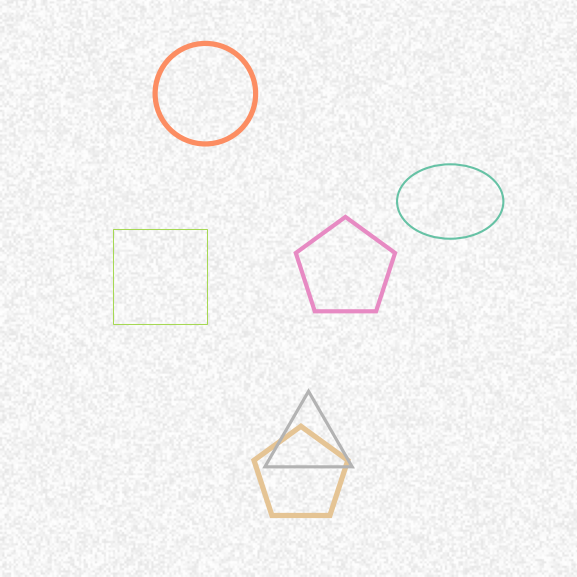[{"shape": "oval", "thickness": 1, "radius": 0.46, "center": [0.78, 0.65]}, {"shape": "circle", "thickness": 2.5, "radius": 0.44, "center": [0.356, 0.837]}, {"shape": "pentagon", "thickness": 2, "radius": 0.45, "center": [0.598, 0.533]}, {"shape": "square", "thickness": 0.5, "radius": 0.41, "center": [0.278, 0.52]}, {"shape": "pentagon", "thickness": 2.5, "radius": 0.43, "center": [0.521, 0.176]}, {"shape": "triangle", "thickness": 1.5, "radius": 0.44, "center": [0.534, 0.234]}]